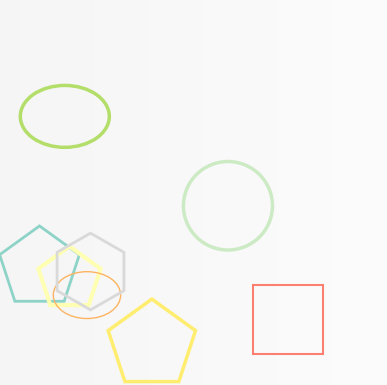[{"shape": "pentagon", "thickness": 2, "radius": 0.54, "center": [0.102, 0.305]}, {"shape": "pentagon", "thickness": 3, "radius": 0.42, "center": [0.179, 0.276]}, {"shape": "square", "thickness": 1.5, "radius": 0.45, "center": [0.743, 0.17]}, {"shape": "oval", "thickness": 1, "radius": 0.43, "center": [0.224, 0.234]}, {"shape": "oval", "thickness": 2.5, "radius": 0.57, "center": [0.167, 0.698]}, {"shape": "hexagon", "thickness": 2, "radius": 0.5, "center": [0.234, 0.295]}, {"shape": "circle", "thickness": 2.5, "radius": 0.57, "center": [0.588, 0.466]}, {"shape": "pentagon", "thickness": 2.5, "radius": 0.59, "center": [0.392, 0.105]}]